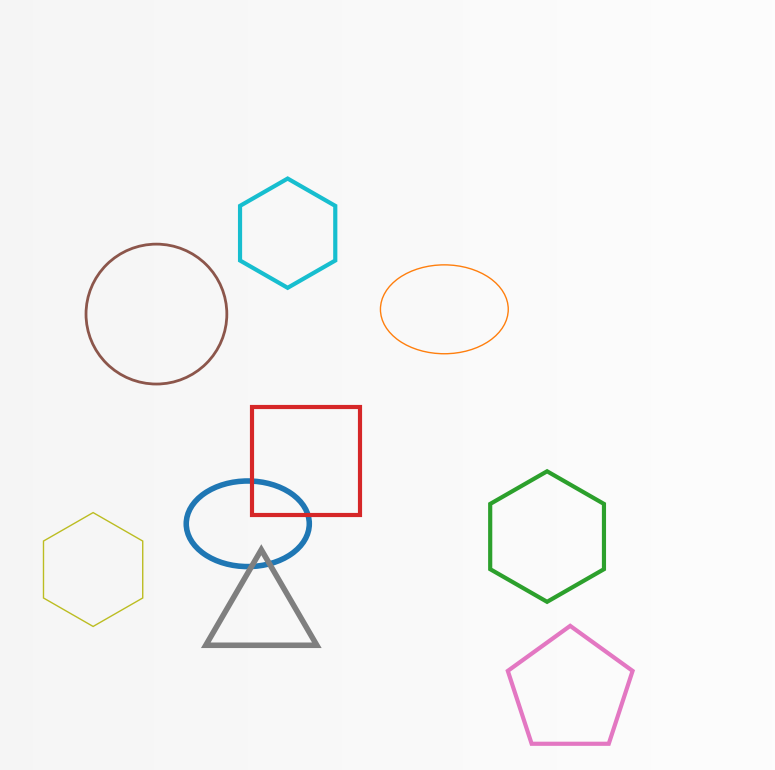[{"shape": "oval", "thickness": 2, "radius": 0.4, "center": [0.32, 0.32]}, {"shape": "oval", "thickness": 0.5, "radius": 0.41, "center": [0.573, 0.598]}, {"shape": "hexagon", "thickness": 1.5, "radius": 0.42, "center": [0.706, 0.303]}, {"shape": "square", "thickness": 1.5, "radius": 0.35, "center": [0.395, 0.401]}, {"shape": "circle", "thickness": 1, "radius": 0.45, "center": [0.202, 0.592]}, {"shape": "pentagon", "thickness": 1.5, "radius": 0.42, "center": [0.736, 0.103]}, {"shape": "triangle", "thickness": 2, "radius": 0.41, "center": [0.337, 0.203]}, {"shape": "hexagon", "thickness": 0.5, "radius": 0.37, "center": [0.12, 0.26]}, {"shape": "hexagon", "thickness": 1.5, "radius": 0.35, "center": [0.371, 0.697]}]